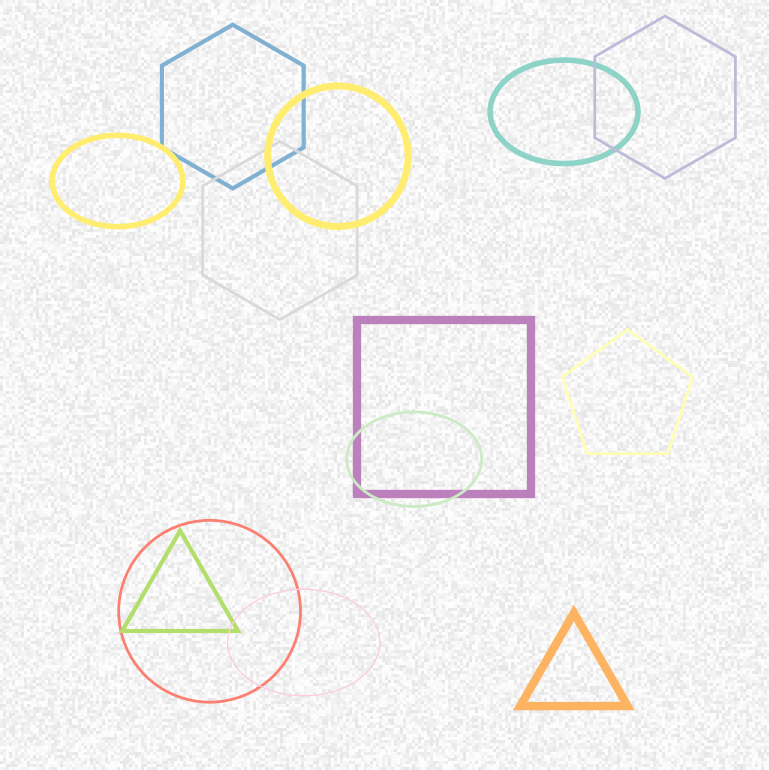[{"shape": "oval", "thickness": 2, "radius": 0.48, "center": [0.733, 0.855]}, {"shape": "pentagon", "thickness": 1, "radius": 0.45, "center": [0.815, 0.483]}, {"shape": "hexagon", "thickness": 1, "radius": 0.53, "center": [0.864, 0.874]}, {"shape": "circle", "thickness": 1, "radius": 0.59, "center": [0.272, 0.206]}, {"shape": "hexagon", "thickness": 1.5, "radius": 0.53, "center": [0.302, 0.862]}, {"shape": "triangle", "thickness": 3, "radius": 0.4, "center": [0.745, 0.123]}, {"shape": "triangle", "thickness": 1.5, "radius": 0.43, "center": [0.234, 0.224]}, {"shape": "oval", "thickness": 0.5, "radius": 0.49, "center": [0.394, 0.166]}, {"shape": "hexagon", "thickness": 1, "radius": 0.58, "center": [0.364, 0.701]}, {"shape": "square", "thickness": 3, "radius": 0.56, "center": [0.576, 0.471]}, {"shape": "oval", "thickness": 1, "radius": 0.44, "center": [0.538, 0.404]}, {"shape": "oval", "thickness": 2, "radius": 0.42, "center": [0.153, 0.765]}, {"shape": "circle", "thickness": 2.5, "radius": 0.46, "center": [0.439, 0.797]}]